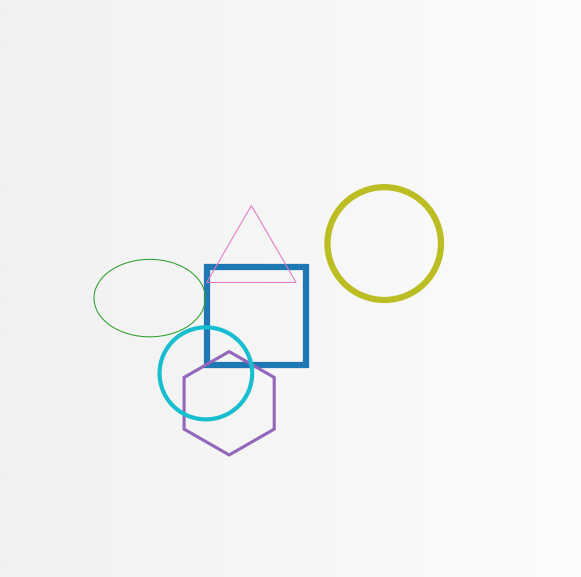[{"shape": "square", "thickness": 3, "radius": 0.43, "center": [0.441, 0.452]}, {"shape": "oval", "thickness": 0.5, "radius": 0.48, "center": [0.258, 0.483]}, {"shape": "hexagon", "thickness": 1.5, "radius": 0.45, "center": [0.394, 0.301]}, {"shape": "triangle", "thickness": 0.5, "radius": 0.44, "center": [0.432, 0.554]}, {"shape": "circle", "thickness": 3, "radius": 0.49, "center": [0.661, 0.577]}, {"shape": "circle", "thickness": 2, "radius": 0.4, "center": [0.354, 0.353]}]